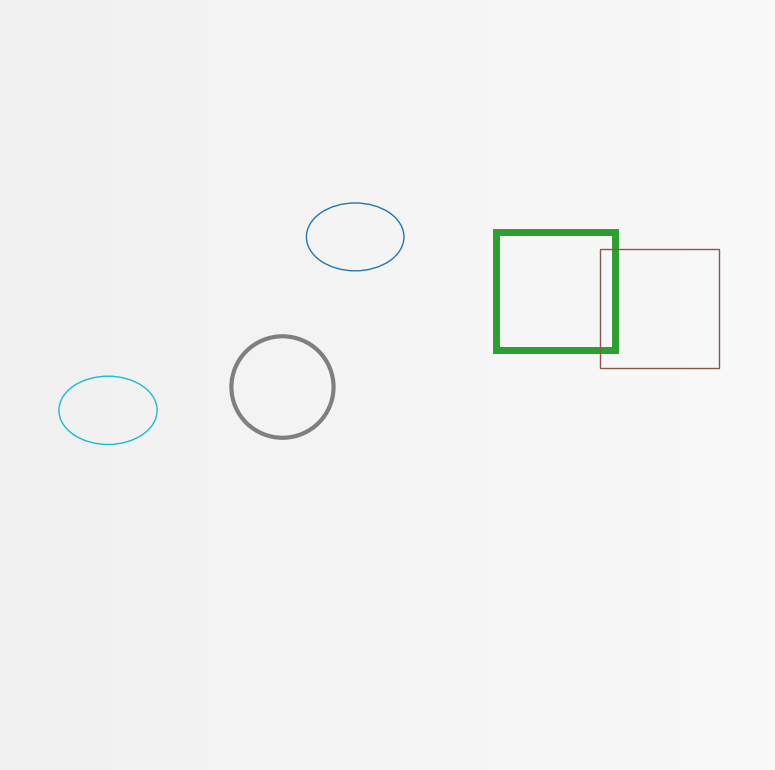[{"shape": "oval", "thickness": 0.5, "radius": 0.31, "center": [0.458, 0.692]}, {"shape": "square", "thickness": 2.5, "radius": 0.38, "center": [0.717, 0.622]}, {"shape": "square", "thickness": 0.5, "radius": 0.38, "center": [0.851, 0.599]}, {"shape": "circle", "thickness": 1.5, "radius": 0.33, "center": [0.364, 0.497]}, {"shape": "oval", "thickness": 0.5, "radius": 0.32, "center": [0.139, 0.467]}]